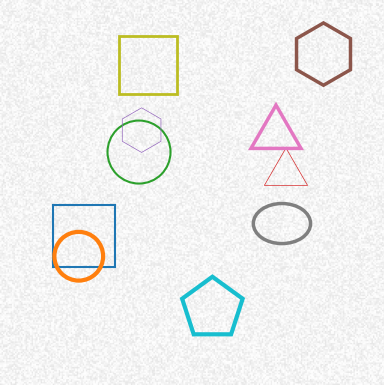[{"shape": "square", "thickness": 1.5, "radius": 0.41, "center": [0.218, 0.387]}, {"shape": "circle", "thickness": 3, "radius": 0.32, "center": [0.205, 0.334]}, {"shape": "circle", "thickness": 1.5, "radius": 0.41, "center": [0.361, 0.605]}, {"shape": "triangle", "thickness": 0.5, "radius": 0.32, "center": [0.743, 0.551]}, {"shape": "hexagon", "thickness": 0.5, "radius": 0.29, "center": [0.368, 0.662]}, {"shape": "hexagon", "thickness": 2.5, "radius": 0.4, "center": [0.84, 0.859]}, {"shape": "triangle", "thickness": 2.5, "radius": 0.37, "center": [0.717, 0.652]}, {"shape": "oval", "thickness": 2.5, "radius": 0.37, "center": [0.732, 0.419]}, {"shape": "square", "thickness": 2, "radius": 0.38, "center": [0.384, 0.832]}, {"shape": "pentagon", "thickness": 3, "radius": 0.41, "center": [0.552, 0.199]}]